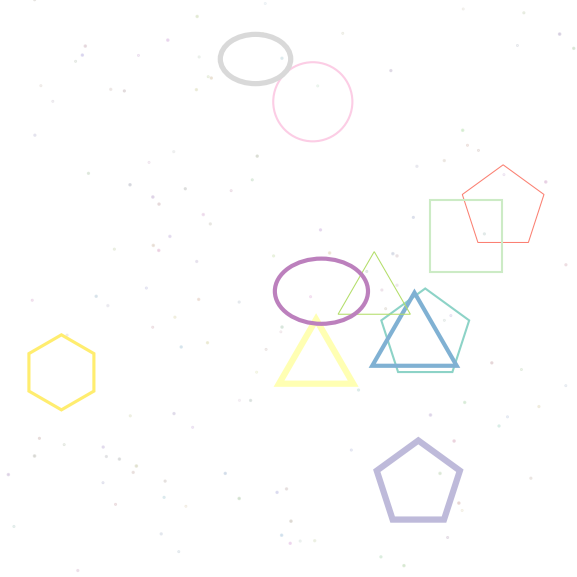[{"shape": "pentagon", "thickness": 1, "radius": 0.4, "center": [0.736, 0.42]}, {"shape": "triangle", "thickness": 3, "radius": 0.37, "center": [0.547, 0.372]}, {"shape": "pentagon", "thickness": 3, "radius": 0.38, "center": [0.724, 0.161]}, {"shape": "pentagon", "thickness": 0.5, "radius": 0.37, "center": [0.871, 0.639]}, {"shape": "triangle", "thickness": 2, "radius": 0.42, "center": [0.718, 0.408]}, {"shape": "triangle", "thickness": 0.5, "radius": 0.36, "center": [0.648, 0.491]}, {"shape": "circle", "thickness": 1, "radius": 0.34, "center": [0.542, 0.823]}, {"shape": "oval", "thickness": 2.5, "radius": 0.3, "center": [0.442, 0.897]}, {"shape": "oval", "thickness": 2, "radius": 0.4, "center": [0.557, 0.495]}, {"shape": "square", "thickness": 1, "radius": 0.31, "center": [0.807, 0.591]}, {"shape": "hexagon", "thickness": 1.5, "radius": 0.32, "center": [0.106, 0.354]}]